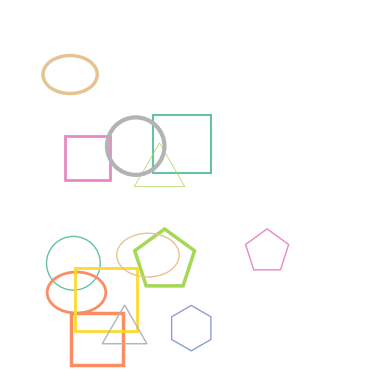[{"shape": "square", "thickness": 1.5, "radius": 0.37, "center": [0.473, 0.626]}, {"shape": "circle", "thickness": 1, "radius": 0.35, "center": [0.191, 0.316]}, {"shape": "oval", "thickness": 2, "radius": 0.38, "center": [0.199, 0.24]}, {"shape": "square", "thickness": 2.5, "radius": 0.34, "center": [0.252, 0.12]}, {"shape": "hexagon", "thickness": 1, "radius": 0.29, "center": [0.497, 0.148]}, {"shape": "pentagon", "thickness": 1, "radius": 0.29, "center": [0.694, 0.347]}, {"shape": "square", "thickness": 2, "radius": 0.29, "center": [0.228, 0.59]}, {"shape": "triangle", "thickness": 0.5, "radius": 0.38, "center": [0.414, 0.553]}, {"shape": "pentagon", "thickness": 2.5, "radius": 0.41, "center": [0.428, 0.324]}, {"shape": "square", "thickness": 2, "radius": 0.4, "center": [0.276, 0.222]}, {"shape": "oval", "thickness": 1, "radius": 0.41, "center": [0.384, 0.337]}, {"shape": "oval", "thickness": 2.5, "radius": 0.35, "center": [0.182, 0.806]}, {"shape": "circle", "thickness": 3, "radius": 0.37, "center": [0.353, 0.62]}, {"shape": "triangle", "thickness": 1, "radius": 0.34, "center": [0.324, 0.141]}]